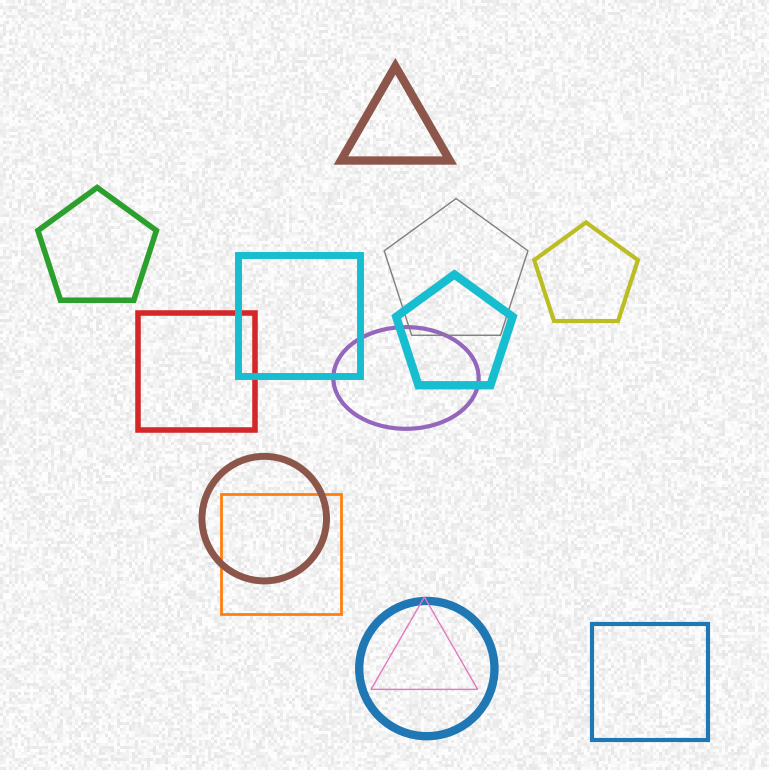[{"shape": "circle", "thickness": 3, "radius": 0.44, "center": [0.554, 0.132]}, {"shape": "square", "thickness": 1.5, "radius": 0.38, "center": [0.844, 0.114]}, {"shape": "square", "thickness": 1, "radius": 0.39, "center": [0.365, 0.281]}, {"shape": "pentagon", "thickness": 2, "radius": 0.4, "center": [0.126, 0.676]}, {"shape": "square", "thickness": 2, "radius": 0.38, "center": [0.255, 0.518]}, {"shape": "oval", "thickness": 1.5, "radius": 0.47, "center": [0.527, 0.509]}, {"shape": "circle", "thickness": 2.5, "radius": 0.4, "center": [0.343, 0.326]}, {"shape": "triangle", "thickness": 3, "radius": 0.41, "center": [0.513, 0.832]}, {"shape": "triangle", "thickness": 0.5, "radius": 0.4, "center": [0.551, 0.145]}, {"shape": "pentagon", "thickness": 0.5, "radius": 0.49, "center": [0.592, 0.644]}, {"shape": "pentagon", "thickness": 1.5, "radius": 0.35, "center": [0.761, 0.64]}, {"shape": "pentagon", "thickness": 3, "radius": 0.4, "center": [0.59, 0.564]}, {"shape": "square", "thickness": 2.5, "radius": 0.39, "center": [0.388, 0.59]}]